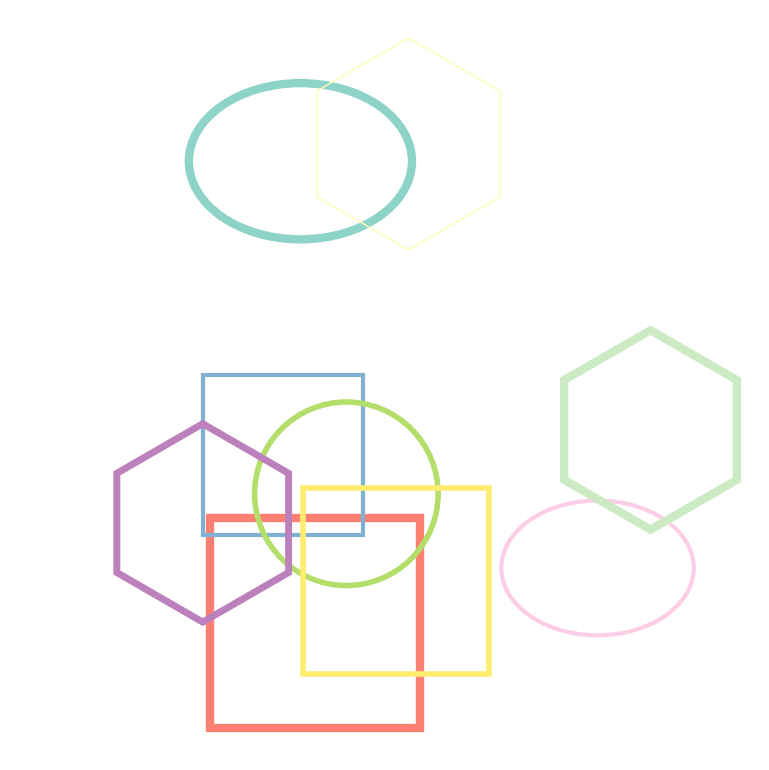[{"shape": "oval", "thickness": 3, "radius": 0.72, "center": [0.39, 0.791]}, {"shape": "hexagon", "thickness": 0.5, "radius": 0.69, "center": [0.53, 0.813]}, {"shape": "square", "thickness": 3, "radius": 0.68, "center": [0.409, 0.191]}, {"shape": "square", "thickness": 1.5, "radius": 0.52, "center": [0.367, 0.409]}, {"shape": "circle", "thickness": 2, "radius": 0.6, "center": [0.45, 0.359]}, {"shape": "oval", "thickness": 1.5, "radius": 0.62, "center": [0.776, 0.262]}, {"shape": "hexagon", "thickness": 2.5, "radius": 0.64, "center": [0.263, 0.321]}, {"shape": "hexagon", "thickness": 3, "radius": 0.65, "center": [0.845, 0.442]}, {"shape": "square", "thickness": 2, "radius": 0.6, "center": [0.514, 0.246]}]